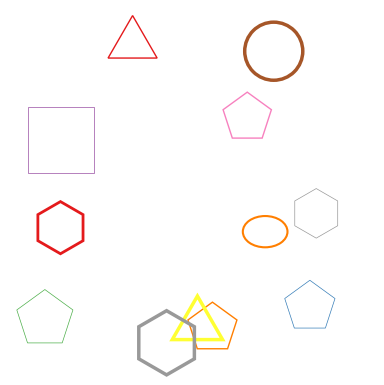[{"shape": "hexagon", "thickness": 2, "radius": 0.34, "center": [0.157, 0.409]}, {"shape": "triangle", "thickness": 1, "radius": 0.37, "center": [0.344, 0.886]}, {"shape": "pentagon", "thickness": 0.5, "radius": 0.34, "center": [0.805, 0.203]}, {"shape": "pentagon", "thickness": 0.5, "radius": 0.38, "center": [0.117, 0.171]}, {"shape": "square", "thickness": 0.5, "radius": 0.43, "center": [0.158, 0.637]}, {"shape": "pentagon", "thickness": 1, "radius": 0.33, "center": [0.552, 0.148]}, {"shape": "oval", "thickness": 1.5, "radius": 0.29, "center": [0.689, 0.398]}, {"shape": "triangle", "thickness": 2.5, "radius": 0.38, "center": [0.513, 0.156]}, {"shape": "circle", "thickness": 2.5, "radius": 0.38, "center": [0.711, 0.867]}, {"shape": "pentagon", "thickness": 1, "radius": 0.33, "center": [0.642, 0.695]}, {"shape": "hexagon", "thickness": 2.5, "radius": 0.42, "center": [0.433, 0.11]}, {"shape": "hexagon", "thickness": 0.5, "radius": 0.32, "center": [0.821, 0.446]}]